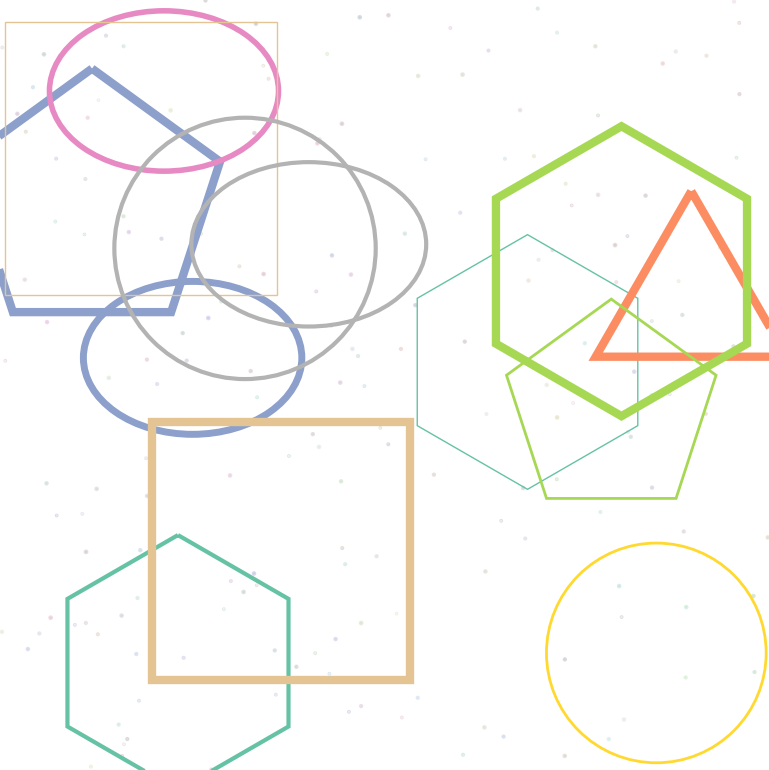[{"shape": "hexagon", "thickness": 0.5, "radius": 0.83, "center": [0.685, 0.53]}, {"shape": "hexagon", "thickness": 1.5, "radius": 0.83, "center": [0.231, 0.139]}, {"shape": "triangle", "thickness": 3, "radius": 0.72, "center": [0.898, 0.608]}, {"shape": "oval", "thickness": 2.5, "radius": 0.71, "center": [0.25, 0.535]}, {"shape": "pentagon", "thickness": 3, "radius": 0.87, "center": [0.119, 0.736]}, {"shape": "oval", "thickness": 2, "radius": 0.74, "center": [0.213, 0.882]}, {"shape": "hexagon", "thickness": 3, "radius": 0.94, "center": [0.807, 0.648]}, {"shape": "pentagon", "thickness": 1, "radius": 0.72, "center": [0.794, 0.468]}, {"shape": "circle", "thickness": 1, "radius": 0.71, "center": [0.852, 0.152]}, {"shape": "square", "thickness": 0.5, "radius": 0.88, "center": [0.183, 0.794]}, {"shape": "square", "thickness": 3, "radius": 0.84, "center": [0.365, 0.284]}, {"shape": "circle", "thickness": 1.5, "radius": 0.85, "center": [0.318, 0.677]}, {"shape": "oval", "thickness": 1.5, "radius": 0.76, "center": [0.401, 0.683]}]